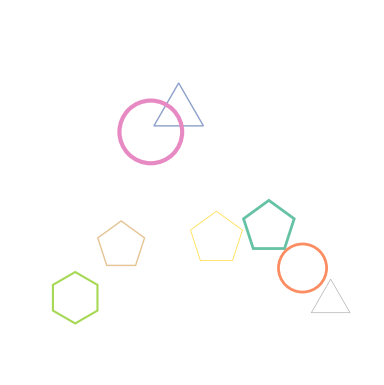[{"shape": "pentagon", "thickness": 2, "radius": 0.35, "center": [0.698, 0.41]}, {"shape": "circle", "thickness": 2, "radius": 0.31, "center": [0.786, 0.304]}, {"shape": "triangle", "thickness": 1, "radius": 0.37, "center": [0.464, 0.71]}, {"shape": "circle", "thickness": 3, "radius": 0.41, "center": [0.392, 0.657]}, {"shape": "hexagon", "thickness": 1.5, "radius": 0.33, "center": [0.195, 0.227]}, {"shape": "pentagon", "thickness": 0.5, "radius": 0.35, "center": [0.562, 0.38]}, {"shape": "pentagon", "thickness": 1, "radius": 0.32, "center": [0.315, 0.362]}, {"shape": "triangle", "thickness": 0.5, "radius": 0.29, "center": [0.859, 0.217]}]